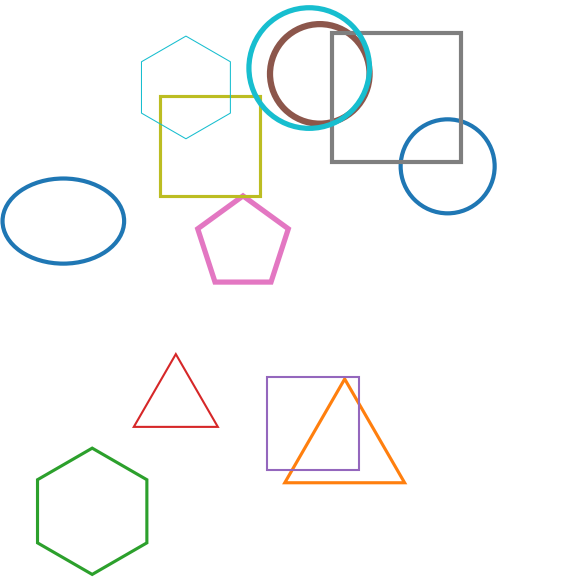[{"shape": "oval", "thickness": 2, "radius": 0.53, "center": [0.11, 0.616]}, {"shape": "circle", "thickness": 2, "radius": 0.41, "center": [0.775, 0.711]}, {"shape": "triangle", "thickness": 1.5, "radius": 0.6, "center": [0.597, 0.223]}, {"shape": "hexagon", "thickness": 1.5, "radius": 0.55, "center": [0.16, 0.114]}, {"shape": "triangle", "thickness": 1, "radius": 0.42, "center": [0.304, 0.302]}, {"shape": "square", "thickness": 1, "radius": 0.4, "center": [0.542, 0.266]}, {"shape": "circle", "thickness": 3, "radius": 0.43, "center": [0.554, 0.871]}, {"shape": "pentagon", "thickness": 2.5, "radius": 0.41, "center": [0.421, 0.577]}, {"shape": "square", "thickness": 2, "radius": 0.56, "center": [0.686, 0.83]}, {"shape": "square", "thickness": 1.5, "radius": 0.43, "center": [0.364, 0.746]}, {"shape": "circle", "thickness": 2.5, "radius": 0.52, "center": [0.535, 0.881]}, {"shape": "hexagon", "thickness": 0.5, "radius": 0.44, "center": [0.322, 0.848]}]